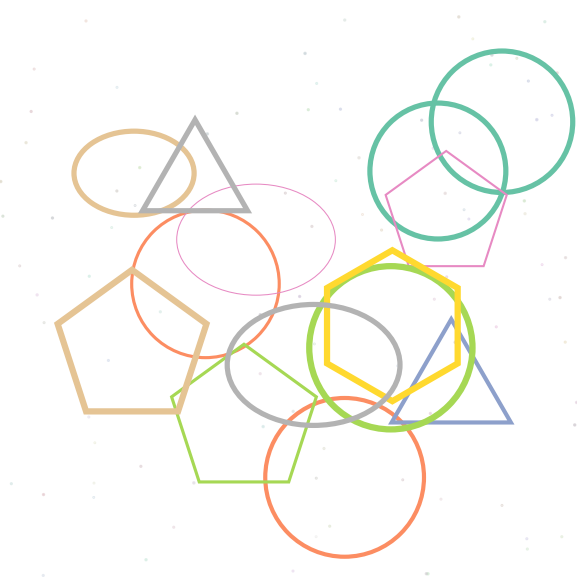[{"shape": "circle", "thickness": 2.5, "radius": 0.61, "center": [0.869, 0.788]}, {"shape": "circle", "thickness": 2.5, "radius": 0.59, "center": [0.758, 0.703]}, {"shape": "circle", "thickness": 1.5, "radius": 0.64, "center": [0.356, 0.508]}, {"shape": "circle", "thickness": 2, "radius": 0.69, "center": [0.597, 0.173]}, {"shape": "triangle", "thickness": 2, "radius": 0.6, "center": [0.781, 0.327]}, {"shape": "oval", "thickness": 0.5, "radius": 0.69, "center": [0.443, 0.584]}, {"shape": "pentagon", "thickness": 1, "radius": 0.55, "center": [0.773, 0.627]}, {"shape": "circle", "thickness": 3, "radius": 0.71, "center": [0.677, 0.397]}, {"shape": "pentagon", "thickness": 1.5, "radius": 0.66, "center": [0.422, 0.271]}, {"shape": "hexagon", "thickness": 3, "radius": 0.65, "center": [0.679, 0.435]}, {"shape": "oval", "thickness": 2.5, "radius": 0.52, "center": [0.232, 0.699]}, {"shape": "pentagon", "thickness": 3, "radius": 0.68, "center": [0.229, 0.396]}, {"shape": "triangle", "thickness": 2.5, "radius": 0.52, "center": [0.338, 0.687]}, {"shape": "oval", "thickness": 2.5, "radius": 0.75, "center": [0.543, 0.367]}]